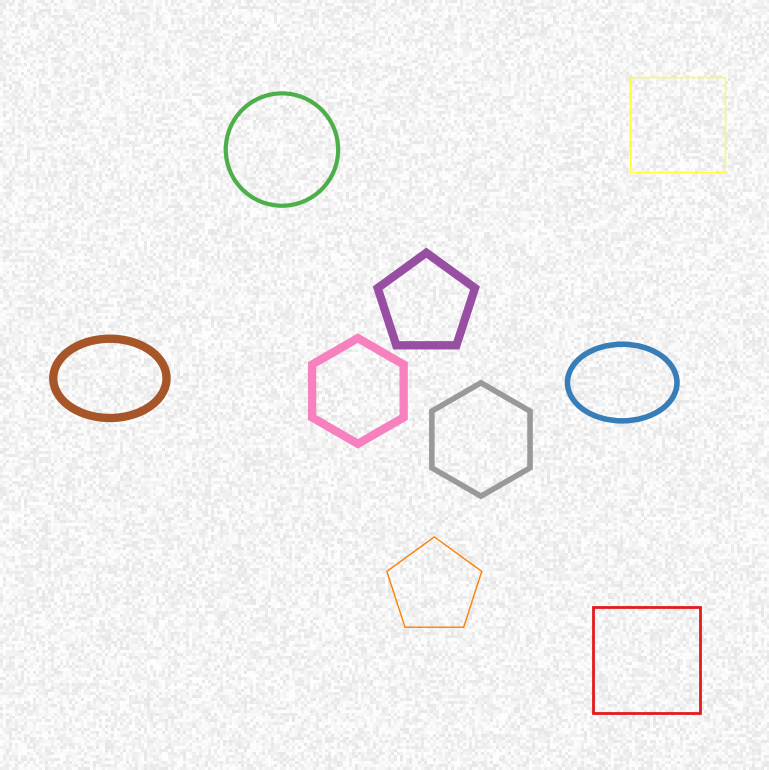[{"shape": "square", "thickness": 1, "radius": 0.35, "center": [0.84, 0.143]}, {"shape": "oval", "thickness": 2, "radius": 0.36, "center": [0.808, 0.503]}, {"shape": "circle", "thickness": 1.5, "radius": 0.36, "center": [0.366, 0.806]}, {"shape": "pentagon", "thickness": 3, "radius": 0.33, "center": [0.554, 0.605]}, {"shape": "pentagon", "thickness": 0.5, "radius": 0.32, "center": [0.564, 0.238]}, {"shape": "square", "thickness": 0.5, "radius": 0.31, "center": [0.879, 0.839]}, {"shape": "oval", "thickness": 3, "radius": 0.37, "center": [0.143, 0.509]}, {"shape": "hexagon", "thickness": 3, "radius": 0.34, "center": [0.465, 0.492]}, {"shape": "hexagon", "thickness": 2, "radius": 0.37, "center": [0.625, 0.429]}]